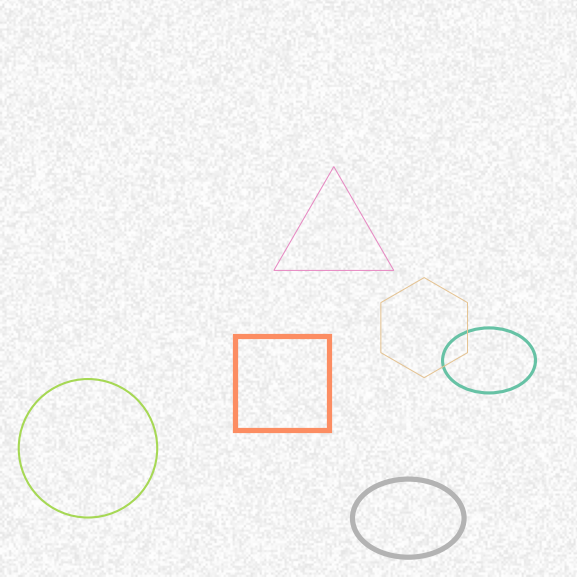[{"shape": "oval", "thickness": 1.5, "radius": 0.4, "center": [0.847, 0.375]}, {"shape": "square", "thickness": 2.5, "radius": 0.41, "center": [0.488, 0.335]}, {"shape": "triangle", "thickness": 0.5, "radius": 0.6, "center": [0.578, 0.591]}, {"shape": "circle", "thickness": 1, "radius": 0.6, "center": [0.152, 0.223]}, {"shape": "hexagon", "thickness": 0.5, "radius": 0.43, "center": [0.735, 0.432]}, {"shape": "oval", "thickness": 2.5, "radius": 0.48, "center": [0.707, 0.102]}]